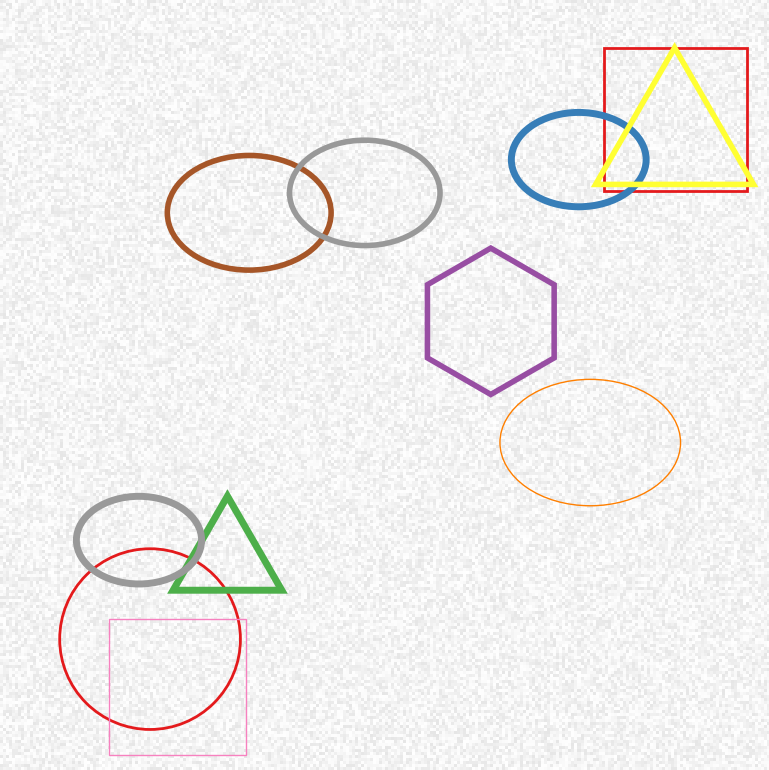[{"shape": "square", "thickness": 1, "radius": 0.46, "center": [0.877, 0.845]}, {"shape": "circle", "thickness": 1, "radius": 0.59, "center": [0.195, 0.17]}, {"shape": "oval", "thickness": 2.5, "radius": 0.44, "center": [0.752, 0.793]}, {"shape": "triangle", "thickness": 2.5, "radius": 0.41, "center": [0.295, 0.274]}, {"shape": "hexagon", "thickness": 2, "radius": 0.48, "center": [0.637, 0.583]}, {"shape": "oval", "thickness": 0.5, "radius": 0.59, "center": [0.767, 0.425]}, {"shape": "triangle", "thickness": 2, "radius": 0.59, "center": [0.876, 0.82]}, {"shape": "oval", "thickness": 2, "radius": 0.53, "center": [0.324, 0.724]}, {"shape": "square", "thickness": 0.5, "radius": 0.44, "center": [0.23, 0.108]}, {"shape": "oval", "thickness": 2, "radius": 0.49, "center": [0.474, 0.75]}, {"shape": "oval", "thickness": 2.5, "radius": 0.41, "center": [0.181, 0.299]}]